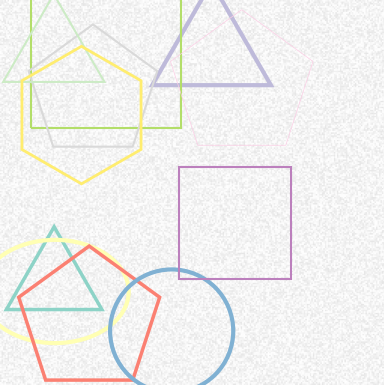[{"shape": "triangle", "thickness": 2.5, "radius": 0.72, "center": [0.141, 0.268]}, {"shape": "oval", "thickness": 3, "radius": 0.96, "center": [0.143, 0.243]}, {"shape": "triangle", "thickness": 3, "radius": 0.89, "center": [0.549, 0.868]}, {"shape": "pentagon", "thickness": 2.5, "radius": 0.96, "center": [0.232, 0.168]}, {"shape": "circle", "thickness": 3, "radius": 0.8, "center": [0.446, 0.14]}, {"shape": "square", "thickness": 1.5, "radius": 0.98, "center": [0.275, 0.863]}, {"shape": "pentagon", "thickness": 0.5, "radius": 0.97, "center": [0.628, 0.78]}, {"shape": "pentagon", "thickness": 1.5, "radius": 0.88, "center": [0.241, 0.761]}, {"shape": "square", "thickness": 1.5, "radius": 0.73, "center": [0.611, 0.42]}, {"shape": "triangle", "thickness": 1.5, "radius": 0.76, "center": [0.14, 0.863]}, {"shape": "hexagon", "thickness": 2, "radius": 0.89, "center": [0.212, 0.701]}]